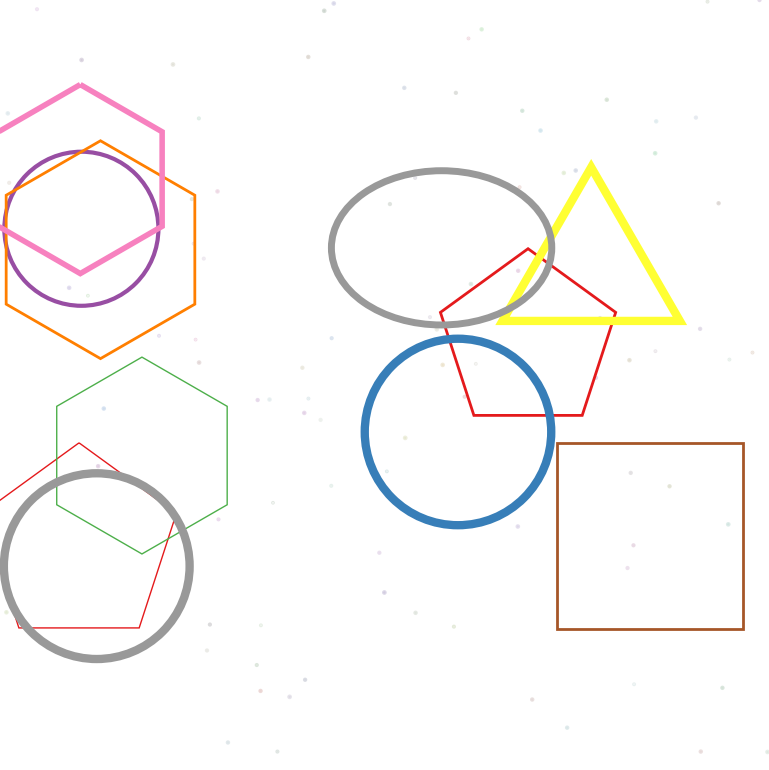[{"shape": "pentagon", "thickness": 0.5, "radius": 0.66, "center": [0.103, 0.292]}, {"shape": "pentagon", "thickness": 1, "radius": 0.6, "center": [0.686, 0.557]}, {"shape": "circle", "thickness": 3, "radius": 0.61, "center": [0.595, 0.439]}, {"shape": "hexagon", "thickness": 0.5, "radius": 0.64, "center": [0.184, 0.408]}, {"shape": "circle", "thickness": 1.5, "radius": 0.5, "center": [0.106, 0.703]}, {"shape": "hexagon", "thickness": 1, "radius": 0.71, "center": [0.131, 0.676]}, {"shape": "triangle", "thickness": 3, "radius": 0.67, "center": [0.768, 0.65]}, {"shape": "square", "thickness": 1, "radius": 0.6, "center": [0.845, 0.304]}, {"shape": "hexagon", "thickness": 2, "radius": 0.61, "center": [0.104, 0.767]}, {"shape": "oval", "thickness": 2.5, "radius": 0.72, "center": [0.573, 0.678]}, {"shape": "circle", "thickness": 3, "radius": 0.6, "center": [0.126, 0.265]}]